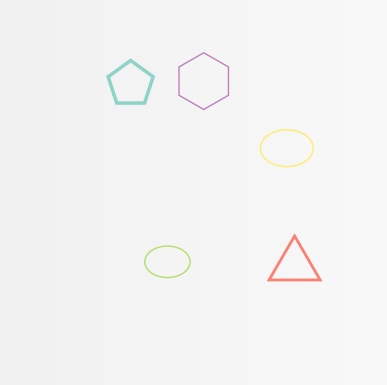[{"shape": "pentagon", "thickness": 2.5, "radius": 0.31, "center": [0.337, 0.782]}, {"shape": "triangle", "thickness": 2, "radius": 0.38, "center": [0.76, 0.311]}, {"shape": "oval", "thickness": 1, "radius": 0.29, "center": [0.432, 0.32]}, {"shape": "hexagon", "thickness": 1, "radius": 0.37, "center": [0.526, 0.789]}, {"shape": "oval", "thickness": 1, "radius": 0.34, "center": [0.74, 0.615]}]